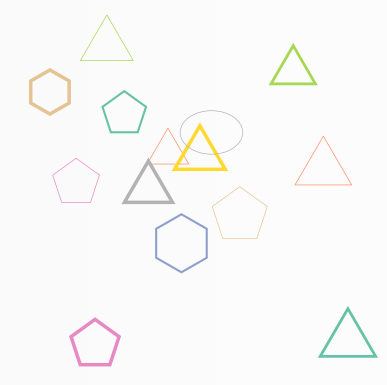[{"shape": "pentagon", "thickness": 1.5, "radius": 0.3, "center": [0.321, 0.704]}, {"shape": "triangle", "thickness": 2, "radius": 0.41, "center": [0.898, 0.116]}, {"shape": "triangle", "thickness": 0.5, "radius": 0.31, "center": [0.433, 0.605]}, {"shape": "triangle", "thickness": 0.5, "radius": 0.42, "center": [0.834, 0.562]}, {"shape": "hexagon", "thickness": 1.5, "radius": 0.38, "center": [0.468, 0.368]}, {"shape": "pentagon", "thickness": 2.5, "radius": 0.33, "center": [0.245, 0.105]}, {"shape": "pentagon", "thickness": 0.5, "radius": 0.32, "center": [0.196, 0.526]}, {"shape": "triangle", "thickness": 2, "radius": 0.33, "center": [0.757, 0.815]}, {"shape": "triangle", "thickness": 0.5, "radius": 0.4, "center": [0.276, 0.882]}, {"shape": "triangle", "thickness": 2.5, "radius": 0.38, "center": [0.516, 0.598]}, {"shape": "hexagon", "thickness": 2.5, "radius": 0.29, "center": [0.129, 0.761]}, {"shape": "pentagon", "thickness": 0.5, "radius": 0.37, "center": [0.619, 0.44]}, {"shape": "oval", "thickness": 0.5, "radius": 0.4, "center": [0.546, 0.656]}, {"shape": "triangle", "thickness": 2.5, "radius": 0.36, "center": [0.383, 0.51]}]